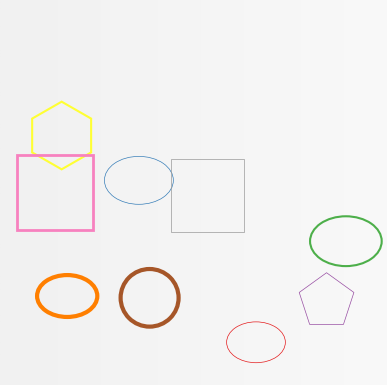[{"shape": "oval", "thickness": 0.5, "radius": 0.38, "center": [0.661, 0.111]}, {"shape": "oval", "thickness": 0.5, "radius": 0.44, "center": [0.358, 0.532]}, {"shape": "oval", "thickness": 1.5, "radius": 0.46, "center": [0.893, 0.374]}, {"shape": "pentagon", "thickness": 0.5, "radius": 0.37, "center": [0.843, 0.217]}, {"shape": "oval", "thickness": 3, "radius": 0.39, "center": [0.173, 0.231]}, {"shape": "hexagon", "thickness": 1.5, "radius": 0.44, "center": [0.159, 0.648]}, {"shape": "circle", "thickness": 3, "radius": 0.37, "center": [0.386, 0.226]}, {"shape": "square", "thickness": 2, "radius": 0.49, "center": [0.142, 0.5]}, {"shape": "square", "thickness": 0.5, "radius": 0.47, "center": [0.536, 0.493]}]